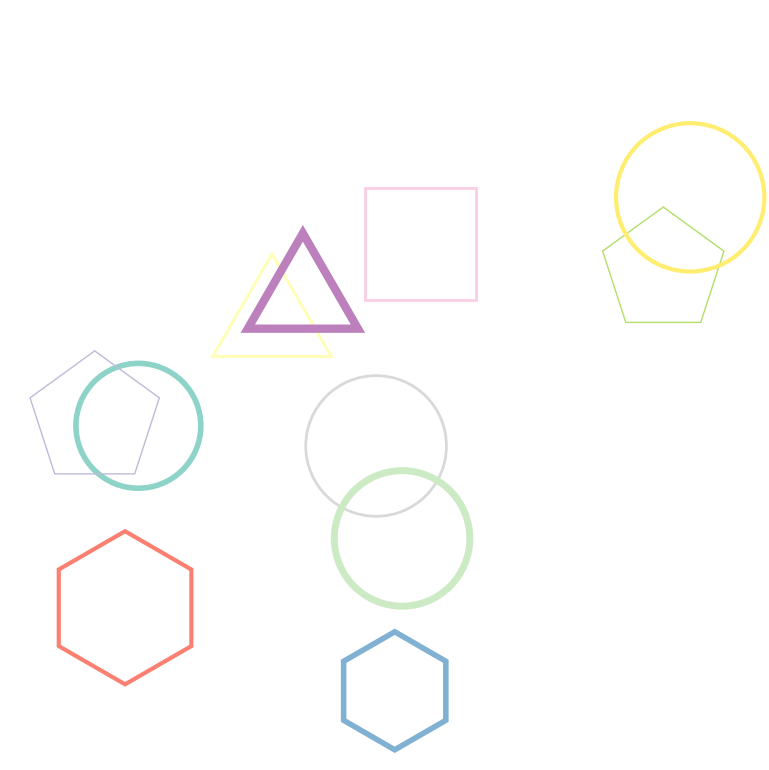[{"shape": "circle", "thickness": 2, "radius": 0.41, "center": [0.18, 0.447]}, {"shape": "triangle", "thickness": 1, "radius": 0.44, "center": [0.353, 0.581]}, {"shape": "pentagon", "thickness": 0.5, "radius": 0.44, "center": [0.123, 0.456]}, {"shape": "hexagon", "thickness": 1.5, "radius": 0.5, "center": [0.162, 0.211]}, {"shape": "hexagon", "thickness": 2, "radius": 0.38, "center": [0.513, 0.103]}, {"shape": "pentagon", "thickness": 0.5, "radius": 0.41, "center": [0.861, 0.648]}, {"shape": "square", "thickness": 1, "radius": 0.36, "center": [0.546, 0.683]}, {"shape": "circle", "thickness": 1, "radius": 0.46, "center": [0.488, 0.421]}, {"shape": "triangle", "thickness": 3, "radius": 0.41, "center": [0.393, 0.614]}, {"shape": "circle", "thickness": 2.5, "radius": 0.44, "center": [0.522, 0.301]}, {"shape": "circle", "thickness": 1.5, "radius": 0.48, "center": [0.896, 0.744]}]